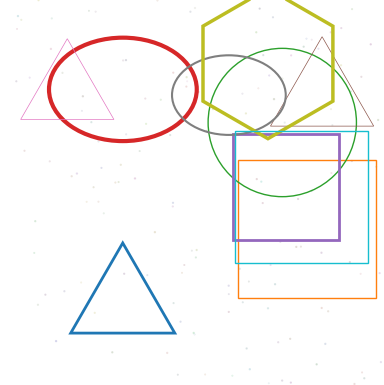[{"shape": "triangle", "thickness": 2, "radius": 0.78, "center": [0.319, 0.213]}, {"shape": "square", "thickness": 1, "radius": 0.9, "center": [0.797, 0.405]}, {"shape": "circle", "thickness": 1, "radius": 0.96, "center": [0.733, 0.682]}, {"shape": "oval", "thickness": 3, "radius": 0.96, "center": [0.319, 0.768]}, {"shape": "square", "thickness": 2, "radius": 0.69, "center": [0.743, 0.514]}, {"shape": "triangle", "thickness": 0.5, "radius": 0.77, "center": [0.837, 0.75]}, {"shape": "triangle", "thickness": 0.5, "radius": 0.7, "center": [0.175, 0.76]}, {"shape": "oval", "thickness": 1.5, "radius": 0.74, "center": [0.595, 0.753]}, {"shape": "hexagon", "thickness": 2.5, "radius": 0.97, "center": [0.696, 0.835]}, {"shape": "square", "thickness": 1, "radius": 0.86, "center": [0.783, 0.488]}]